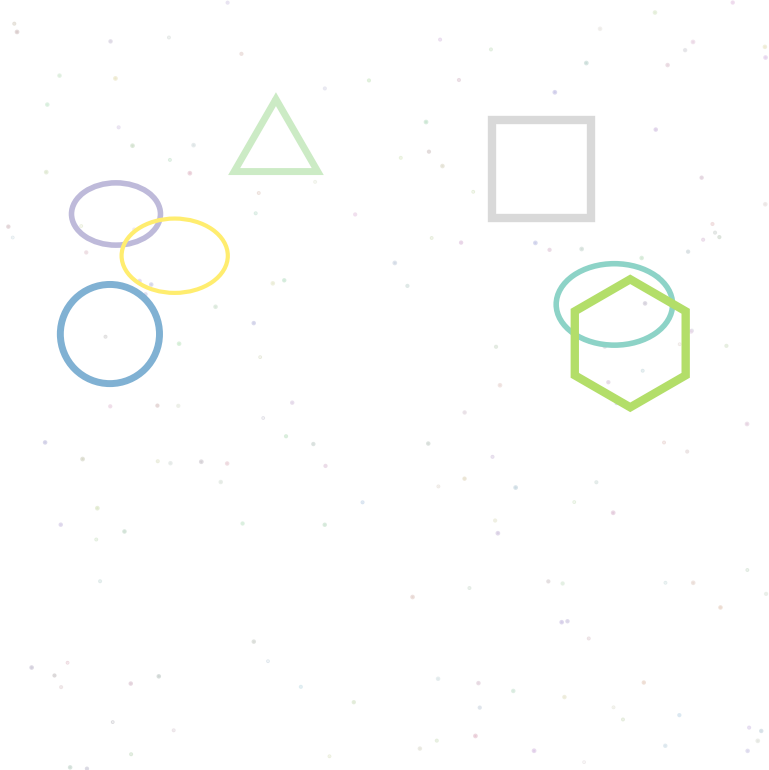[{"shape": "oval", "thickness": 2, "radius": 0.38, "center": [0.798, 0.605]}, {"shape": "oval", "thickness": 2, "radius": 0.29, "center": [0.151, 0.722]}, {"shape": "circle", "thickness": 2.5, "radius": 0.32, "center": [0.143, 0.566]}, {"shape": "hexagon", "thickness": 3, "radius": 0.42, "center": [0.818, 0.554]}, {"shape": "square", "thickness": 3, "radius": 0.32, "center": [0.703, 0.78]}, {"shape": "triangle", "thickness": 2.5, "radius": 0.31, "center": [0.358, 0.809]}, {"shape": "oval", "thickness": 1.5, "radius": 0.34, "center": [0.227, 0.668]}]